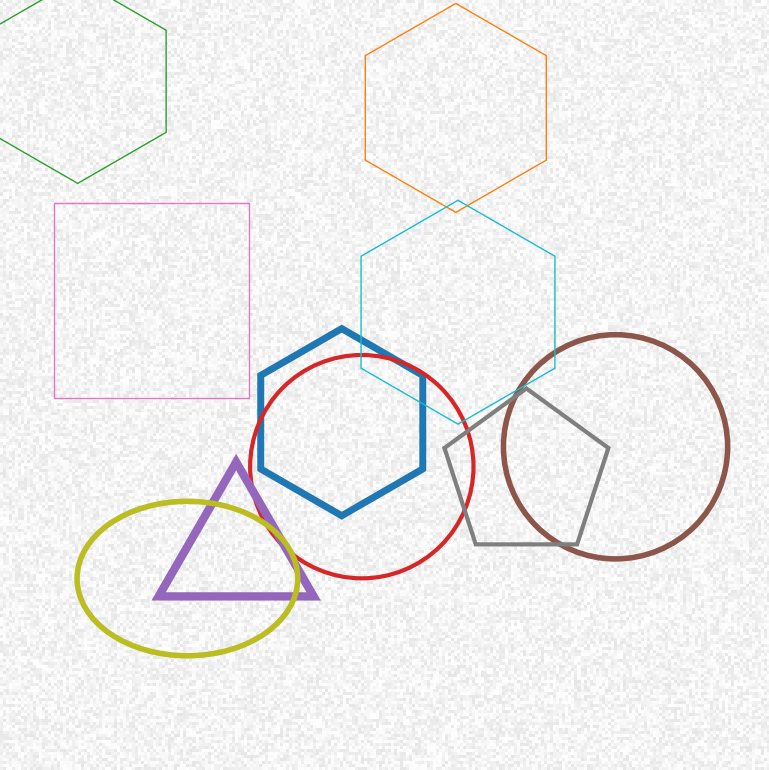[{"shape": "hexagon", "thickness": 2.5, "radius": 0.61, "center": [0.444, 0.452]}, {"shape": "hexagon", "thickness": 0.5, "radius": 0.68, "center": [0.592, 0.86]}, {"shape": "hexagon", "thickness": 0.5, "radius": 0.66, "center": [0.101, 0.894]}, {"shape": "circle", "thickness": 1.5, "radius": 0.73, "center": [0.47, 0.394]}, {"shape": "triangle", "thickness": 3, "radius": 0.58, "center": [0.307, 0.284]}, {"shape": "circle", "thickness": 2, "radius": 0.73, "center": [0.799, 0.42]}, {"shape": "square", "thickness": 0.5, "radius": 0.63, "center": [0.197, 0.609]}, {"shape": "pentagon", "thickness": 1.5, "radius": 0.56, "center": [0.684, 0.384]}, {"shape": "oval", "thickness": 2, "radius": 0.72, "center": [0.243, 0.249]}, {"shape": "hexagon", "thickness": 0.5, "radius": 0.73, "center": [0.595, 0.595]}]